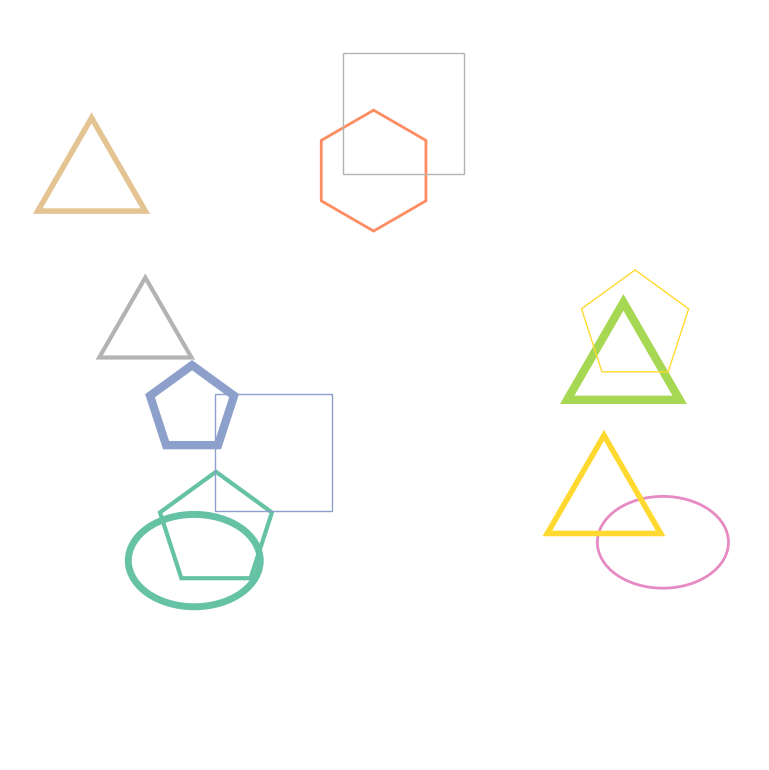[{"shape": "pentagon", "thickness": 1.5, "radius": 0.38, "center": [0.28, 0.311]}, {"shape": "oval", "thickness": 2.5, "radius": 0.43, "center": [0.252, 0.272]}, {"shape": "hexagon", "thickness": 1, "radius": 0.39, "center": [0.485, 0.778]}, {"shape": "square", "thickness": 0.5, "radius": 0.38, "center": [0.355, 0.413]}, {"shape": "pentagon", "thickness": 3, "radius": 0.29, "center": [0.249, 0.468]}, {"shape": "oval", "thickness": 1, "radius": 0.43, "center": [0.861, 0.296]}, {"shape": "triangle", "thickness": 3, "radius": 0.42, "center": [0.81, 0.523]}, {"shape": "pentagon", "thickness": 0.5, "radius": 0.37, "center": [0.825, 0.576]}, {"shape": "triangle", "thickness": 2, "radius": 0.42, "center": [0.784, 0.35]}, {"shape": "triangle", "thickness": 2, "radius": 0.4, "center": [0.119, 0.766]}, {"shape": "triangle", "thickness": 1.5, "radius": 0.35, "center": [0.189, 0.57]}, {"shape": "square", "thickness": 0.5, "radius": 0.39, "center": [0.524, 0.852]}]